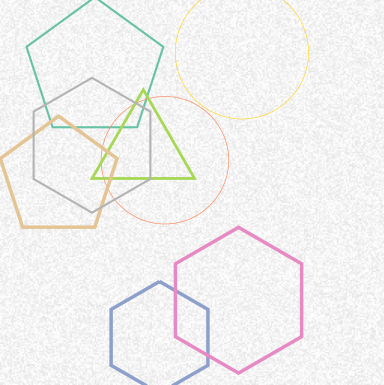[{"shape": "pentagon", "thickness": 1.5, "radius": 0.93, "center": [0.246, 0.821]}, {"shape": "circle", "thickness": 0.5, "radius": 0.83, "center": [0.428, 0.584]}, {"shape": "hexagon", "thickness": 2.5, "radius": 0.73, "center": [0.414, 0.124]}, {"shape": "hexagon", "thickness": 2.5, "radius": 0.95, "center": [0.62, 0.22]}, {"shape": "triangle", "thickness": 2, "radius": 0.77, "center": [0.372, 0.613]}, {"shape": "circle", "thickness": 0.5, "radius": 0.87, "center": [0.628, 0.864]}, {"shape": "pentagon", "thickness": 2.5, "radius": 0.8, "center": [0.152, 0.539]}, {"shape": "hexagon", "thickness": 1.5, "radius": 0.88, "center": [0.239, 0.623]}]